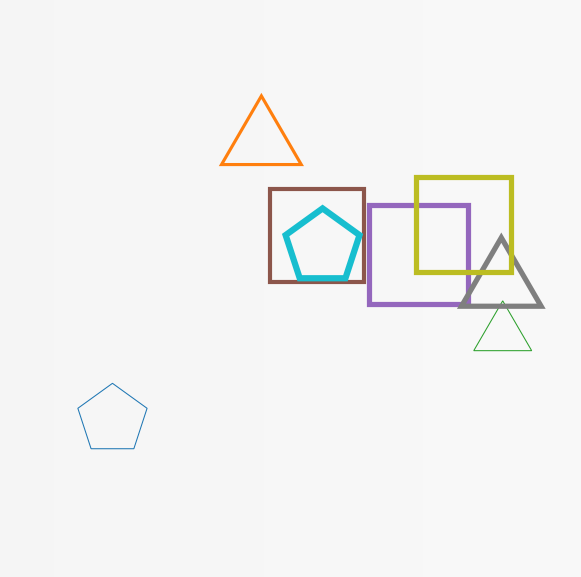[{"shape": "pentagon", "thickness": 0.5, "radius": 0.31, "center": [0.193, 0.273]}, {"shape": "triangle", "thickness": 1.5, "radius": 0.4, "center": [0.45, 0.754]}, {"shape": "triangle", "thickness": 0.5, "radius": 0.29, "center": [0.865, 0.421]}, {"shape": "square", "thickness": 2.5, "radius": 0.43, "center": [0.72, 0.559]}, {"shape": "square", "thickness": 2, "radius": 0.4, "center": [0.545, 0.592]}, {"shape": "triangle", "thickness": 2.5, "radius": 0.4, "center": [0.862, 0.508]}, {"shape": "square", "thickness": 2.5, "radius": 0.41, "center": [0.797, 0.61]}, {"shape": "pentagon", "thickness": 3, "radius": 0.33, "center": [0.555, 0.571]}]